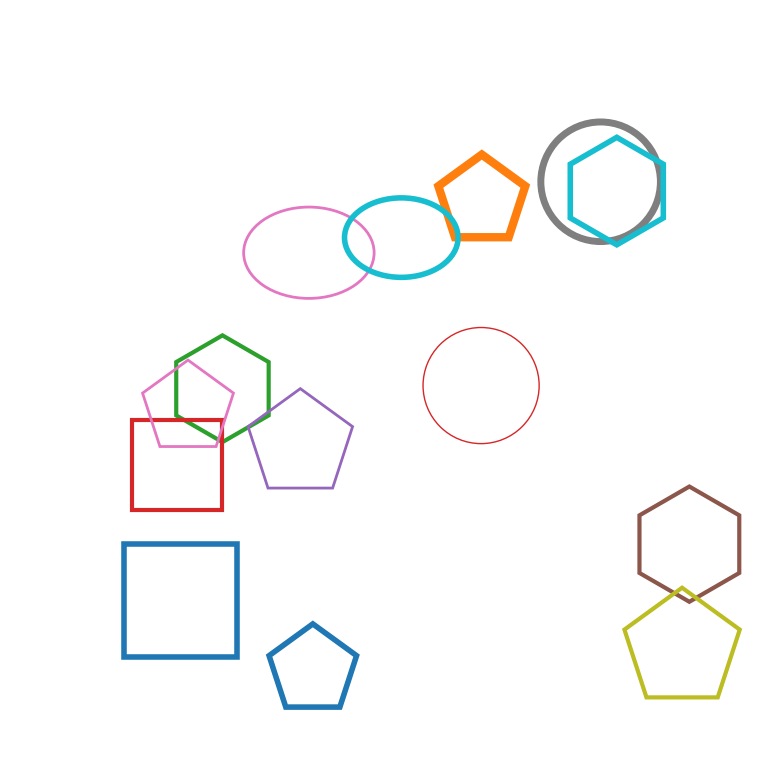[{"shape": "square", "thickness": 2, "radius": 0.37, "center": [0.235, 0.22]}, {"shape": "pentagon", "thickness": 2, "radius": 0.3, "center": [0.406, 0.13]}, {"shape": "pentagon", "thickness": 3, "radius": 0.3, "center": [0.626, 0.74]}, {"shape": "hexagon", "thickness": 1.5, "radius": 0.35, "center": [0.289, 0.495]}, {"shape": "circle", "thickness": 0.5, "radius": 0.38, "center": [0.625, 0.499]}, {"shape": "square", "thickness": 1.5, "radius": 0.29, "center": [0.23, 0.396]}, {"shape": "pentagon", "thickness": 1, "radius": 0.36, "center": [0.39, 0.424]}, {"shape": "hexagon", "thickness": 1.5, "radius": 0.37, "center": [0.895, 0.293]}, {"shape": "pentagon", "thickness": 1, "radius": 0.31, "center": [0.244, 0.47]}, {"shape": "oval", "thickness": 1, "radius": 0.42, "center": [0.401, 0.672]}, {"shape": "circle", "thickness": 2.5, "radius": 0.39, "center": [0.78, 0.764]}, {"shape": "pentagon", "thickness": 1.5, "radius": 0.39, "center": [0.886, 0.158]}, {"shape": "hexagon", "thickness": 2, "radius": 0.35, "center": [0.801, 0.752]}, {"shape": "oval", "thickness": 2, "radius": 0.37, "center": [0.521, 0.691]}]